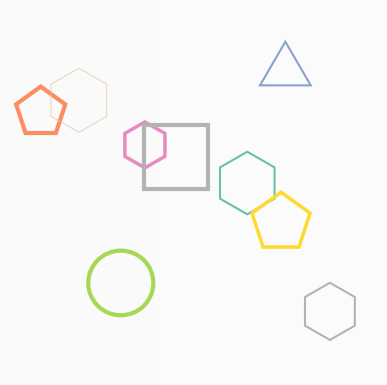[{"shape": "hexagon", "thickness": 1.5, "radius": 0.41, "center": [0.638, 0.525]}, {"shape": "pentagon", "thickness": 3, "radius": 0.33, "center": [0.105, 0.708]}, {"shape": "triangle", "thickness": 1.5, "radius": 0.38, "center": [0.736, 0.816]}, {"shape": "hexagon", "thickness": 2.5, "radius": 0.3, "center": [0.374, 0.624]}, {"shape": "circle", "thickness": 3, "radius": 0.42, "center": [0.312, 0.265]}, {"shape": "pentagon", "thickness": 2.5, "radius": 0.39, "center": [0.725, 0.422]}, {"shape": "hexagon", "thickness": 0.5, "radius": 0.42, "center": [0.204, 0.74]}, {"shape": "square", "thickness": 3, "radius": 0.41, "center": [0.454, 0.592]}, {"shape": "hexagon", "thickness": 1.5, "radius": 0.37, "center": [0.851, 0.191]}]